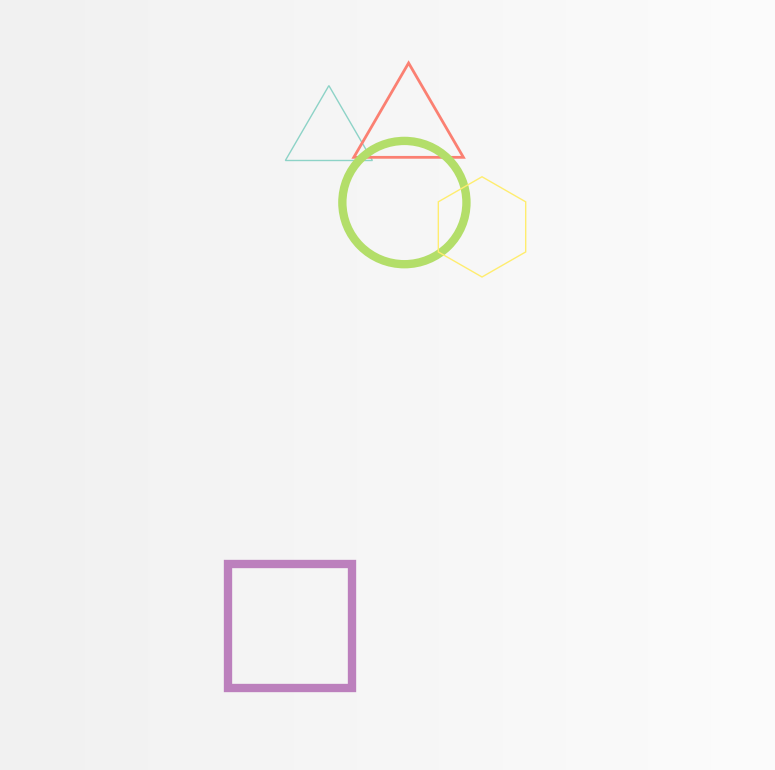[{"shape": "triangle", "thickness": 0.5, "radius": 0.32, "center": [0.424, 0.824]}, {"shape": "triangle", "thickness": 1, "radius": 0.41, "center": [0.527, 0.837]}, {"shape": "circle", "thickness": 3, "radius": 0.4, "center": [0.522, 0.737]}, {"shape": "square", "thickness": 3, "radius": 0.4, "center": [0.374, 0.187]}, {"shape": "hexagon", "thickness": 0.5, "radius": 0.33, "center": [0.622, 0.705]}]